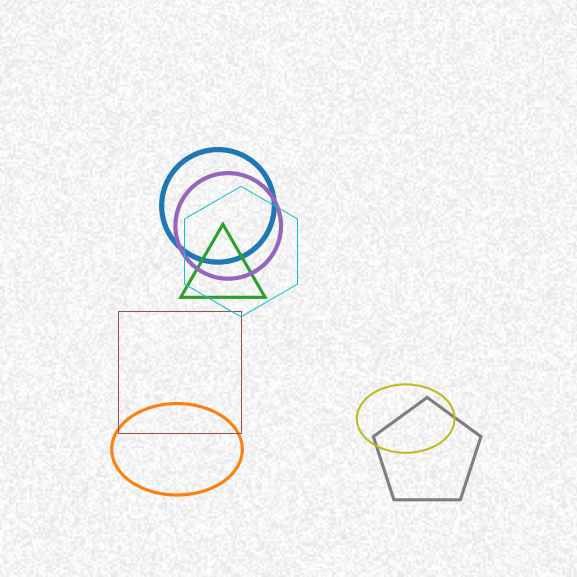[{"shape": "circle", "thickness": 2.5, "radius": 0.49, "center": [0.377, 0.643]}, {"shape": "oval", "thickness": 1.5, "radius": 0.57, "center": [0.307, 0.221]}, {"shape": "triangle", "thickness": 1.5, "radius": 0.42, "center": [0.386, 0.526]}, {"shape": "circle", "thickness": 2, "radius": 0.46, "center": [0.395, 0.608]}, {"shape": "square", "thickness": 0.5, "radius": 0.53, "center": [0.311, 0.355]}, {"shape": "pentagon", "thickness": 1.5, "radius": 0.49, "center": [0.74, 0.213]}, {"shape": "oval", "thickness": 1, "radius": 0.42, "center": [0.703, 0.274]}, {"shape": "hexagon", "thickness": 0.5, "radius": 0.56, "center": [0.417, 0.564]}]